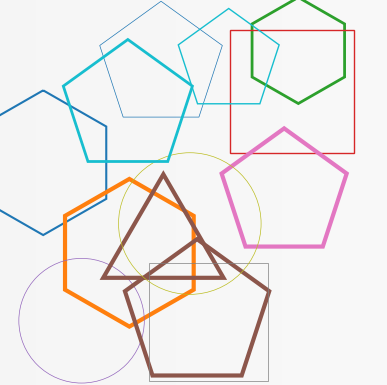[{"shape": "pentagon", "thickness": 0.5, "radius": 0.83, "center": [0.416, 0.83]}, {"shape": "hexagon", "thickness": 1.5, "radius": 0.94, "center": [0.111, 0.577]}, {"shape": "hexagon", "thickness": 3, "radius": 0.96, "center": [0.334, 0.343]}, {"shape": "hexagon", "thickness": 2, "radius": 0.69, "center": [0.77, 0.869]}, {"shape": "square", "thickness": 1, "radius": 0.8, "center": [0.754, 0.762]}, {"shape": "circle", "thickness": 0.5, "radius": 0.81, "center": [0.211, 0.167]}, {"shape": "triangle", "thickness": 3, "radius": 0.9, "center": [0.422, 0.368]}, {"shape": "pentagon", "thickness": 3, "radius": 0.98, "center": [0.509, 0.183]}, {"shape": "pentagon", "thickness": 3, "radius": 0.85, "center": [0.733, 0.497]}, {"shape": "square", "thickness": 0.5, "radius": 0.77, "center": [0.538, 0.164]}, {"shape": "circle", "thickness": 0.5, "radius": 0.92, "center": [0.49, 0.419]}, {"shape": "pentagon", "thickness": 1, "radius": 0.68, "center": [0.59, 0.841]}, {"shape": "pentagon", "thickness": 2, "radius": 0.88, "center": [0.33, 0.722]}]